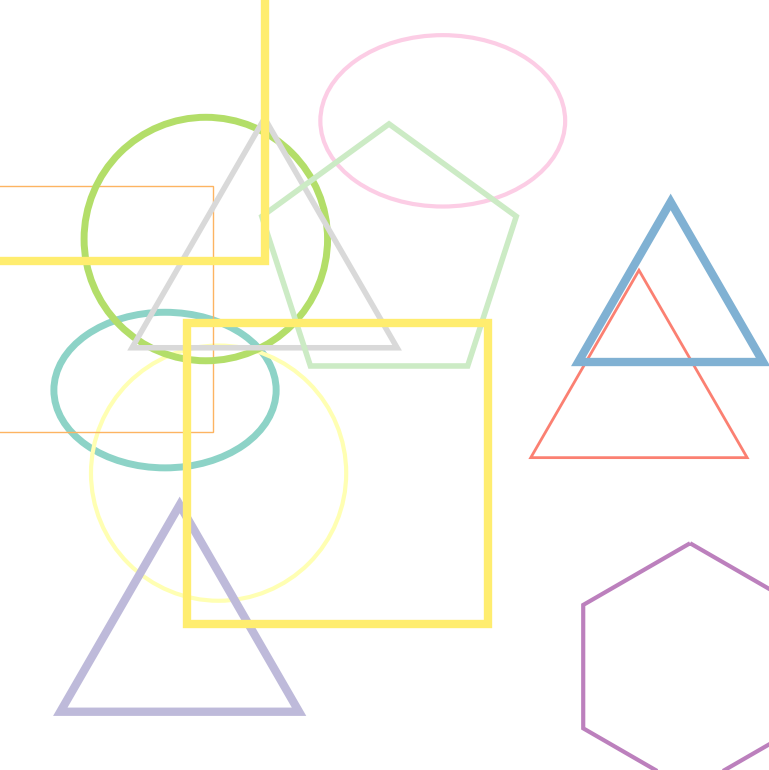[{"shape": "oval", "thickness": 2.5, "radius": 0.72, "center": [0.214, 0.493]}, {"shape": "circle", "thickness": 1.5, "radius": 0.83, "center": [0.284, 0.386]}, {"shape": "triangle", "thickness": 3, "radius": 0.9, "center": [0.233, 0.165]}, {"shape": "triangle", "thickness": 1, "radius": 0.81, "center": [0.83, 0.487]}, {"shape": "triangle", "thickness": 3, "radius": 0.69, "center": [0.871, 0.599]}, {"shape": "square", "thickness": 0.5, "radius": 0.8, "center": [0.117, 0.599]}, {"shape": "circle", "thickness": 2.5, "radius": 0.79, "center": [0.267, 0.69]}, {"shape": "oval", "thickness": 1.5, "radius": 0.79, "center": [0.575, 0.843]}, {"shape": "triangle", "thickness": 2, "radius": 0.99, "center": [0.344, 0.648]}, {"shape": "hexagon", "thickness": 1.5, "radius": 0.8, "center": [0.896, 0.134]}, {"shape": "pentagon", "thickness": 2, "radius": 0.87, "center": [0.505, 0.665]}, {"shape": "square", "thickness": 3, "radius": 0.98, "center": [0.438, 0.385]}, {"shape": "square", "thickness": 3, "radius": 0.88, "center": [0.168, 0.837]}]